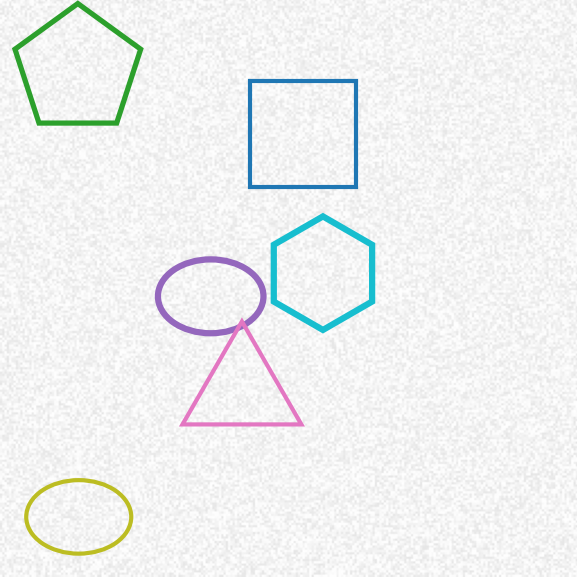[{"shape": "square", "thickness": 2, "radius": 0.46, "center": [0.525, 0.767]}, {"shape": "pentagon", "thickness": 2.5, "radius": 0.57, "center": [0.135, 0.879]}, {"shape": "oval", "thickness": 3, "radius": 0.46, "center": [0.365, 0.486]}, {"shape": "triangle", "thickness": 2, "radius": 0.59, "center": [0.419, 0.324]}, {"shape": "oval", "thickness": 2, "radius": 0.45, "center": [0.136, 0.104]}, {"shape": "hexagon", "thickness": 3, "radius": 0.49, "center": [0.559, 0.526]}]